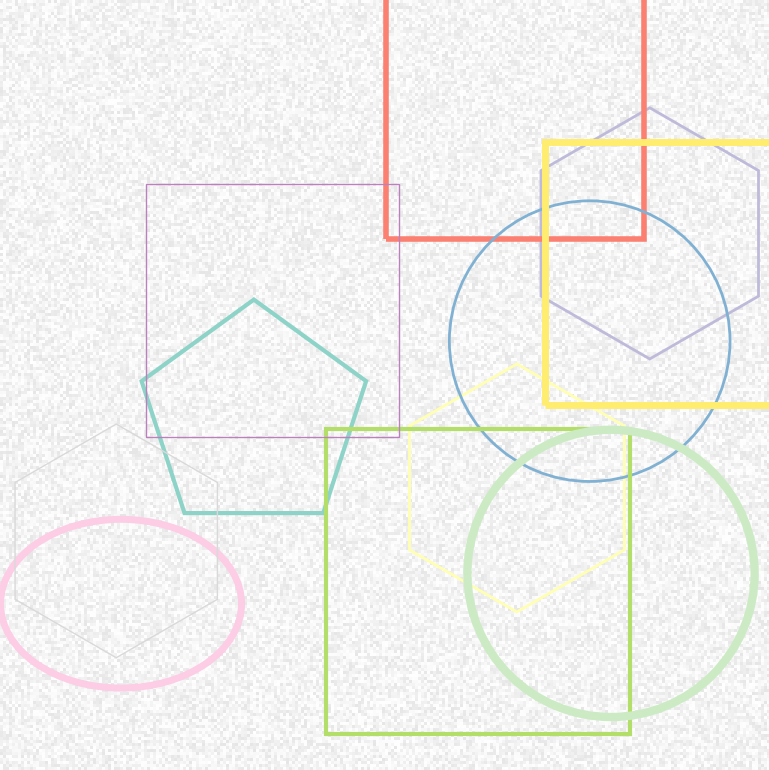[{"shape": "pentagon", "thickness": 1.5, "radius": 0.77, "center": [0.33, 0.458]}, {"shape": "hexagon", "thickness": 1, "radius": 0.81, "center": [0.671, 0.366]}, {"shape": "hexagon", "thickness": 1, "radius": 0.82, "center": [0.844, 0.697]}, {"shape": "square", "thickness": 2, "radius": 0.84, "center": [0.669, 0.857]}, {"shape": "circle", "thickness": 1, "radius": 0.91, "center": [0.766, 0.557]}, {"shape": "square", "thickness": 1.5, "radius": 0.99, "center": [0.62, 0.245]}, {"shape": "oval", "thickness": 2.5, "radius": 0.78, "center": [0.157, 0.216]}, {"shape": "hexagon", "thickness": 0.5, "radius": 0.76, "center": [0.151, 0.298]}, {"shape": "square", "thickness": 0.5, "radius": 0.82, "center": [0.354, 0.596]}, {"shape": "circle", "thickness": 3, "radius": 0.93, "center": [0.794, 0.255]}, {"shape": "square", "thickness": 2.5, "radius": 0.85, "center": [0.878, 0.645]}]